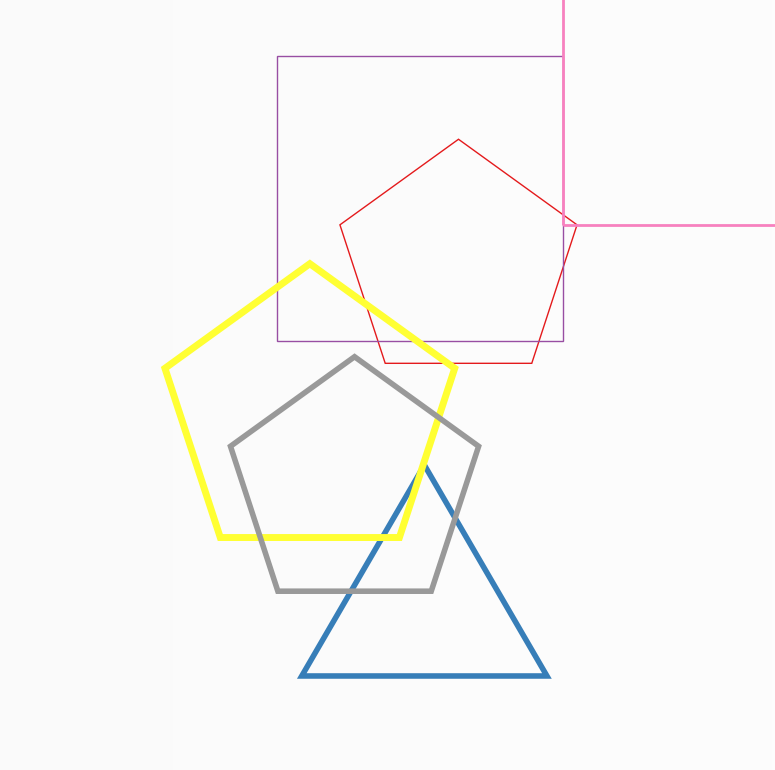[{"shape": "pentagon", "thickness": 0.5, "radius": 0.8, "center": [0.592, 0.658]}, {"shape": "triangle", "thickness": 2, "radius": 0.91, "center": [0.548, 0.213]}, {"shape": "square", "thickness": 0.5, "radius": 0.92, "center": [0.542, 0.742]}, {"shape": "pentagon", "thickness": 2.5, "radius": 0.98, "center": [0.4, 0.461]}, {"shape": "square", "thickness": 1, "radius": 0.77, "center": [0.881, 0.863]}, {"shape": "pentagon", "thickness": 2, "radius": 0.84, "center": [0.457, 0.368]}]